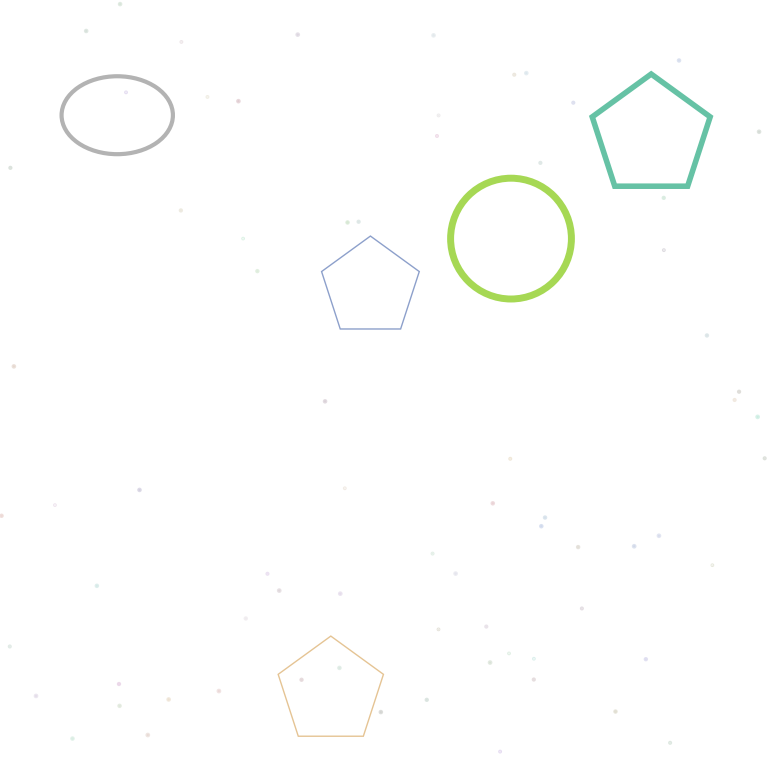[{"shape": "pentagon", "thickness": 2, "radius": 0.4, "center": [0.846, 0.823]}, {"shape": "pentagon", "thickness": 0.5, "radius": 0.33, "center": [0.481, 0.627]}, {"shape": "circle", "thickness": 2.5, "radius": 0.39, "center": [0.664, 0.69]}, {"shape": "pentagon", "thickness": 0.5, "radius": 0.36, "center": [0.43, 0.102]}, {"shape": "oval", "thickness": 1.5, "radius": 0.36, "center": [0.152, 0.85]}]